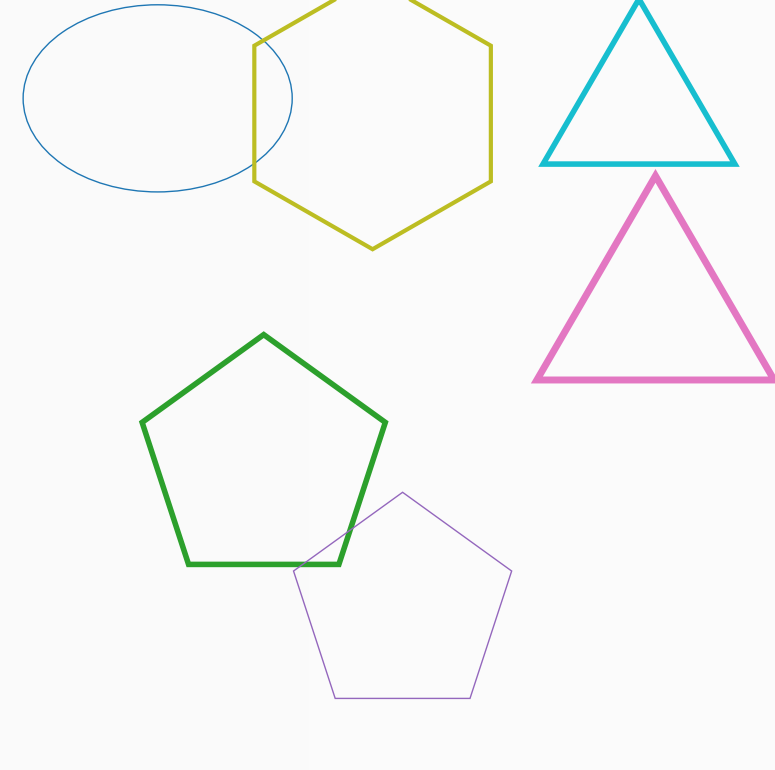[{"shape": "oval", "thickness": 0.5, "radius": 0.87, "center": [0.203, 0.872]}, {"shape": "pentagon", "thickness": 2, "radius": 0.82, "center": [0.34, 0.4]}, {"shape": "pentagon", "thickness": 0.5, "radius": 0.74, "center": [0.519, 0.213]}, {"shape": "triangle", "thickness": 2.5, "radius": 0.88, "center": [0.846, 0.595]}, {"shape": "hexagon", "thickness": 1.5, "radius": 0.88, "center": [0.481, 0.853]}, {"shape": "triangle", "thickness": 2, "radius": 0.71, "center": [0.824, 0.858]}]